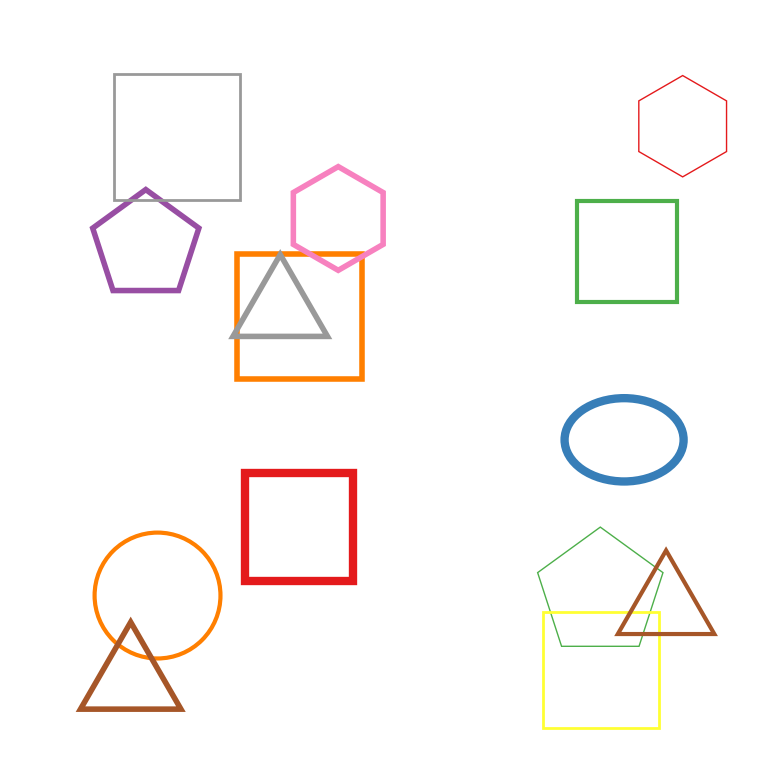[{"shape": "square", "thickness": 3, "radius": 0.35, "center": [0.389, 0.316]}, {"shape": "hexagon", "thickness": 0.5, "radius": 0.33, "center": [0.887, 0.836]}, {"shape": "oval", "thickness": 3, "radius": 0.39, "center": [0.811, 0.429]}, {"shape": "pentagon", "thickness": 0.5, "radius": 0.43, "center": [0.78, 0.23]}, {"shape": "square", "thickness": 1.5, "radius": 0.33, "center": [0.814, 0.673]}, {"shape": "pentagon", "thickness": 2, "radius": 0.36, "center": [0.189, 0.681]}, {"shape": "square", "thickness": 2, "radius": 0.41, "center": [0.389, 0.589]}, {"shape": "circle", "thickness": 1.5, "radius": 0.41, "center": [0.205, 0.227]}, {"shape": "square", "thickness": 1, "radius": 0.38, "center": [0.781, 0.13]}, {"shape": "triangle", "thickness": 1.5, "radius": 0.36, "center": [0.865, 0.213]}, {"shape": "triangle", "thickness": 2, "radius": 0.38, "center": [0.17, 0.117]}, {"shape": "hexagon", "thickness": 2, "radius": 0.34, "center": [0.439, 0.716]}, {"shape": "square", "thickness": 1, "radius": 0.41, "center": [0.23, 0.822]}, {"shape": "triangle", "thickness": 2, "radius": 0.35, "center": [0.364, 0.599]}]